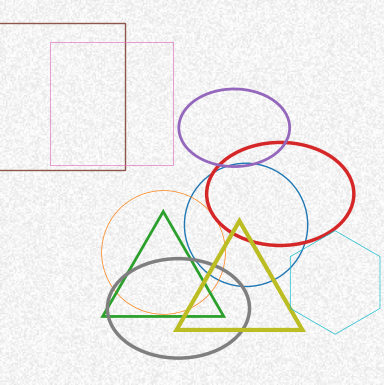[{"shape": "circle", "thickness": 1, "radius": 0.8, "center": [0.639, 0.416]}, {"shape": "circle", "thickness": 0.5, "radius": 0.8, "center": [0.425, 0.344]}, {"shape": "triangle", "thickness": 2, "radius": 0.91, "center": [0.424, 0.269]}, {"shape": "oval", "thickness": 2.5, "radius": 0.96, "center": [0.728, 0.496]}, {"shape": "oval", "thickness": 2, "radius": 0.72, "center": [0.608, 0.668]}, {"shape": "square", "thickness": 1, "radius": 0.95, "center": [0.134, 0.75]}, {"shape": "square", "thickness": 0.5, "radius": 0.8, "center": [0.29, 0.73]}, {"shape": "oval", "thickness": 2.5, "radius": 0.92, "center": [0.464, 0.199]}, {"shape": "triangle", "thickness": 3, "radius": 0.94, "center": [0.622, 0.237]}, {"shape": "hexagon", "thickness": 0.5, "radius": 0.67, "center": [0.871, 0.266]}]